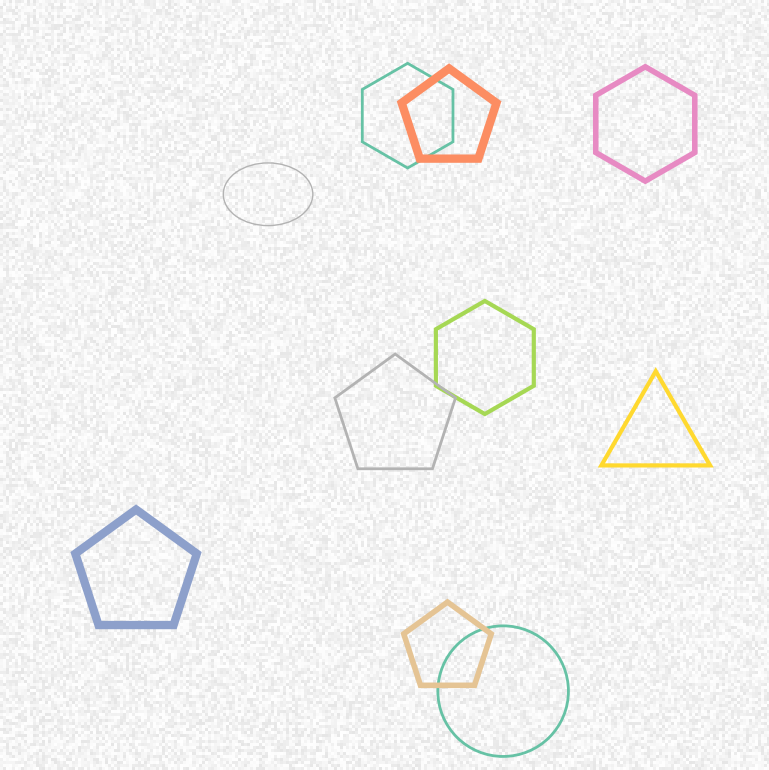[{"shape": "circle", "thickness": 1, "radius": 0.42, "center": [0.653, 0.102]}, {"shape": "hexagon", "thickness": 1, "radius": 0.34, "center": [0.529, 0.85]}, {"shape": "pentagon", "thickness": 3, "radius": 0.32, "center": [0.583, 0.846]}, {"shape": "pentagon", "thickness": 3, "radius": 0.41, "center": [0.177, 0.255]}, {"shape": "hexagon", "thickness": 2, "radius": 0.37, "center": [0.838, 0.839]}, {"shape": "hexagon", "thickness": 1.5, "radius": 0.37, "center": [0.63, 0.536]}, {"shape": "triangle", "thickness": 1.5, "radius": 0.41, "center": [0.852, 0.436]}, {"shape": "pentagon", "thickness": 2, "radius": 0.3, "center": [0.581, 0.158]}, {"shape": "pentagon", "thickness": 1, "radius": 0.41, "center": [0.513, 0.458]}, {"shape": "oval", "thickness": 0.5, "radius": 0.29, "center": [0.348, 0.748]}]